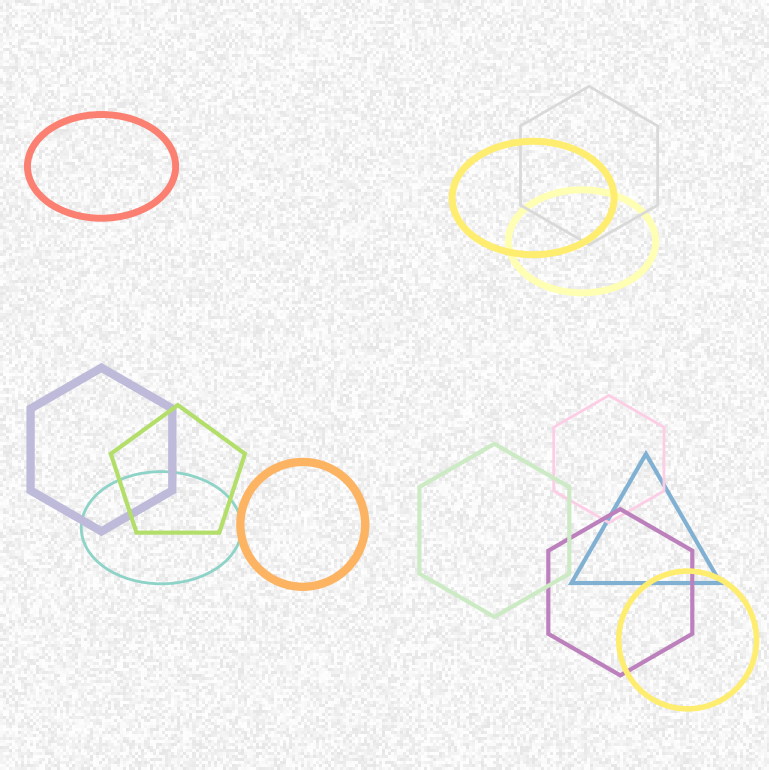[{"shape": "oval", "thickness": 1, "radius": 0.52, "center": [0.21, 0.315]}, {"shape": "oval", "thickness": 2.5, "radius": 0.48, "center": [0.756, 0.687]}, {"shape": "hexagon", "thickness": 3, "radius": 0.53, "center": [0.132, 0.416]}, {"shape": "oval", "thickness": 2.5, "radius": 0.48, "center": [0.132, 0.784]}, {"shape": "triangle", "thickness": 1.5, "radius": 0.56, "center": [0.839, 0.299]}, {"shape": "circle", "thickness": 3, "radius": 0.41, "center": [0.393, 0.319]}, {"shape": "pentagon", "thickness": 1.5, "radius": 0.46, "center": [0.231, 0.382]}, {"shape": "hexagon", "thickness": 1, "radius": 0.41, "center": [0.791, 0.404]}, {"shape": "hexagon", "thickness": 1, "radius": 0.51, "center": [0.765, 0.785]}, {"shape": "hexagon", "thickness": 1.5, "radius": 0.54, "center": [0.806, 0.231]}, {"shape": "hexagon", "thickness": 1.5, "radius": 0.56, "center": [0.642, 0.311]}, {"shape": "oval", "thickness": 2.5, "radius": 0.53, "center": [0.692, 0.743]}, {"shape": "circle", "thickness": 2, "radius": 0.45, "center": [0.893, 0.169]}]